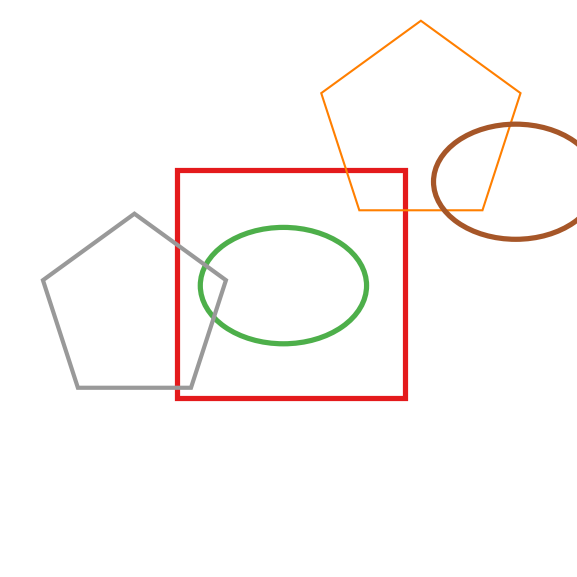[{"shape": "square", "thickness": 2.5, "radius": 0.98, "center": [0.504, 0.508]}, {"shape": "oval", "thickness": 2.5, "radius": 0.72, "center": [0.491, 0.505]}, {"shape": "pentagon", "thickness": 1, "radius": 0.91, "center": [0.729, 0.782]}, {"shape": "oval", "thickness": 2.5, "radius": 0.71, "center": [0.893, 0.684]}, {"shape": "pentagon", "thickness": 2, "radius": 0.83, "center": [0.233, 0.462]}]